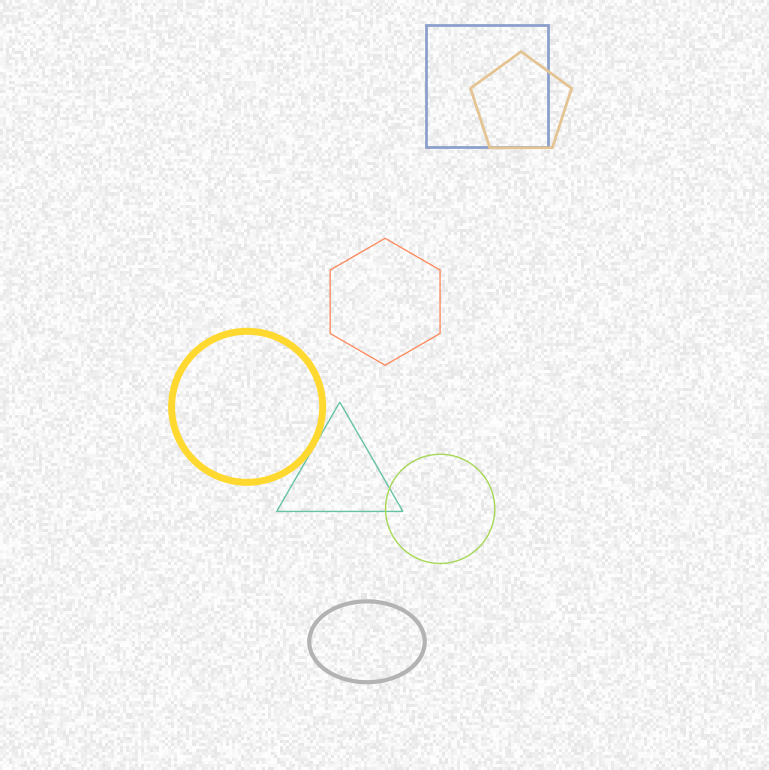[{"shape": "triangle", "thickness": 0.5, "radius": 0.47, "center": [0.441, 0.383]}, {"shape": "hexagon", "thickness": 0.5, "radius": 0.41, "center": [0.5, 0.608]}, {"shape": "square", "thickness": 1, "radius": 0.4, "center": [0.633, 0.888]}, {"shape": "circle", "thickness": 0.5, "radius": 0.35, "center": [0.572, 0.339]}, {"shape": "circle", "thickness": 2.5, "radius": 0.49, "center": [0.321, 0.472]}, {"shape": "pentagon", "thickness": 1, "radius": 0.35, "center": [0.677, 0.864]}, {"shape": "oval", "thickness": 1.5, "radius": 0.38, "center": [0.477, 0.167]}]